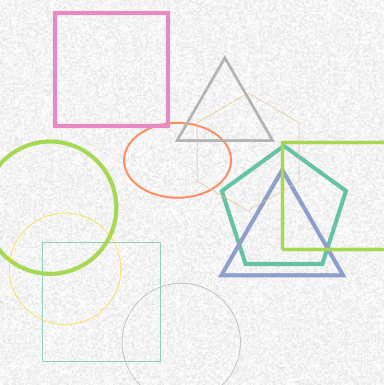[{"shape": "pentagon", "thickness": 3, "radius": 0.85, "center": [0.737, 0.451]}, {"shape": "square", "thickness": 0.5, "radius": 0.77, "center": [0.262, 0.217]}, {"shape": "oval", "thickness": 1.5, "radius": 0.69, "center": [0.461, 0.584]}, {"shape": "triangle", "thickness": 3, "radius": 0.91, "center": [0.733, 0.376]}, {"shape": "square", "thickness": 3, "radius": 0.73, "center": [0.289, 0.82]}, {"shape": "square", "thickness": 2.5, "radius": 0.69, "center": [0.871, 0.492]}, {"shape": "circle", "thickness": 3, "radius": 0.86, "center": [0.13, 0.46]}, {"shape": "circle", "thickness": 0.5, "radius": 0.72, "center": [0.169, 0.302]}, {"shape": "hexagon", "thickness": 0.5, "radius": 0.76, "center": [0.644, 0.605]}, {"shape": "triangle", "thickness": 2, "radius": 0.72, "center": [0.584, 0.707]}, {"shape": "circle", "thickness": 0.5, "radius": 0.77, "center": [0.471, 0.111]}]